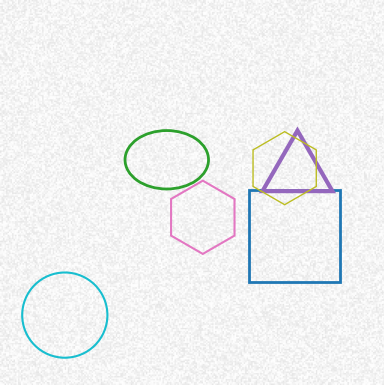[{"shape": "square", "thickness": 2, "radius": 0.59, "center": [0.765, 0.388]}, {"shape": "oval", "thickness": 2, "radius": 0.54, "center": [0.433, 0.585]}, {"shape": "triangle", "thickness": 3, "radius": 0.52, "center": [0.773, 0.556]}, {"shape": "hexagon", "thickness": 1.5, "radius": 0.48, "center": [0.527, 0.436]}, {"shape": "hexagon", "thickness": 1, "radius": 0.47, "center": [0.739, 0.563]}, {"shape": "circle", "thickness": 1.5, "radius": 0.55, "center": [0.168, 0.182]}]